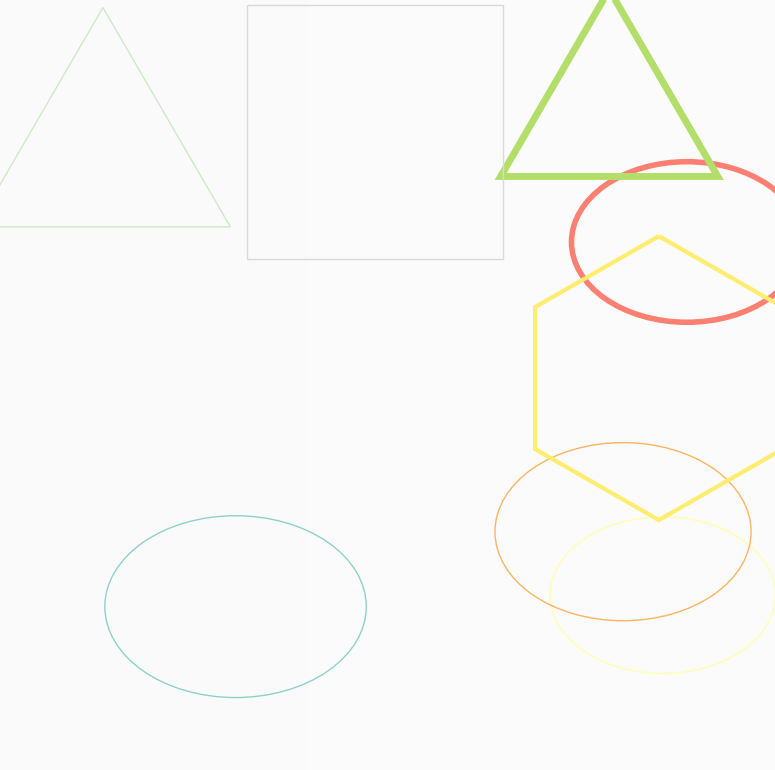[{"shape": "oval", "thickness": 0.5, "radius": 0.84, "center": [0.304, 0.212]}, {"shape": "oval", "thickness": 0.5, "radius": 0.73, "center": [0.855, 0.227]}, {"shape": "oval", "thickness": 2, "radius": 0.74, "center": [0.886, 0.686]}, {"shape": "oval", "thickness": 0.5, "radius": 0.83, "center": [0.804, 0.31]}, {"shape": "triangle", "thickness": 2.5, "radius": 0.81, "center": [0.786, 0.852]}, {"shape": "square", "thickness": 0.5, "radius": 0.83, "center": [0.484, 0.829]}, {"shape": "triangle", "thickness": 0.5, "radius": 0.95, "center": [0.133, 0.8]}, {"shape": "hexagon", "thickness": 1.5, "radius": 0.92, "center": [0.85, 0.509]}]